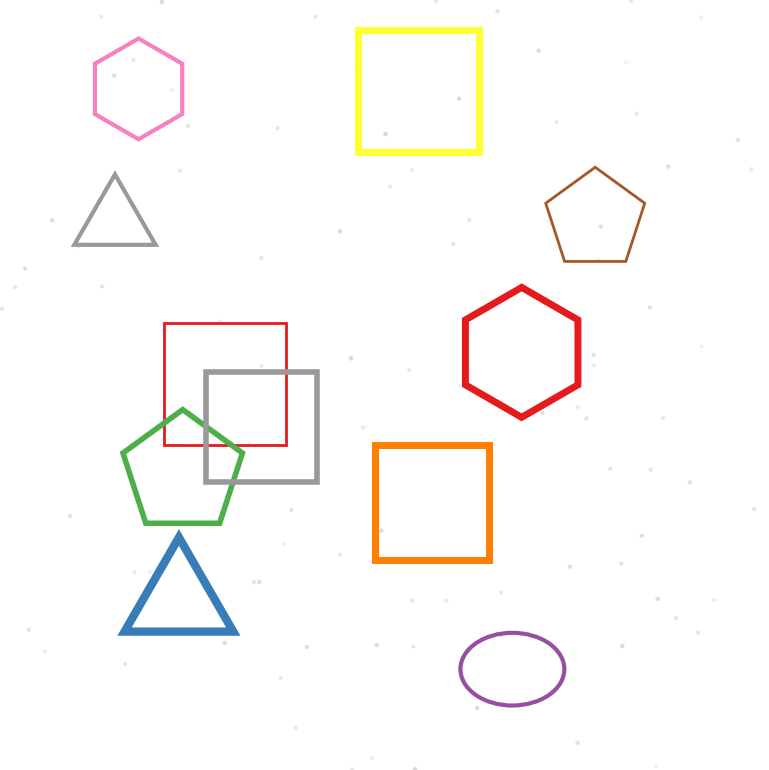[{"shape": "hexagon", "thickness": 2.5, "radius": 0.42, "center": [0.678, 0.542]}, {"shape": "square", "thickness": 1, "radius": 0.4, "center": [0.292, 0.501]}, {"shape": "triangle", "thickness": 3, "radius": 0.41, "center": [0.232, 0.221]}, {"shape": "pentagon", "thickness": 2, "radius": 0.41, "center": [0.237, 0.386]}, {"shape": "oval", "thickness": 1.5, "radius": 0.34, "center": [0.665, 0.131]}, {"shape": "square", "thickness": 2.5, "radius": 0.37, "center": [0.561, 0.347]}, {"shape": "square", "thickness": 2.5, "radius": 0.39, "center": [0.543, 0.882]}, {"shape": "pentagon", "thickness": 1, "radius": 0.34, "center": [0.773, 0.715]}, {"shape": "hexagon", "thickness": 1.5, "radius": 0.33, "center": [0.18, 0.885]}, {"shape": "triangle", "thickness": 1.5, "radius": 0.3, "center": [0.149, 0.713]}, {"shape": "square", "thickness": 2, "radius": 0.36, "center": [0.339, 0.445]}]